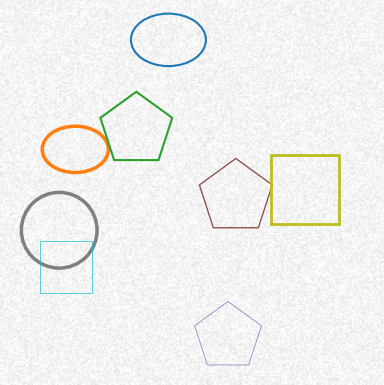[{"shape": "oval", "thickness": 1.5, "radius": 0.49, "center": [0.437, 0.896]}, {"shape": "oval", "thickness": 2.5, "radius": 0.43, "center": [0.196, 0.612]}, {"shape": "pentagon", "thickness": 1.5, "radius": 0.49, "center": [0.354, 0.664]}, {"shape": "pentagon", "thickness": 0.5, "radius": 0.46, "center": [0.592, 0.126]}, {"shape": "pentagon", "thickness": 1, "radius": 0.5, "center": [0.613, 0.489]}, {"shape": "circle", "thickness": 2.5, "radius": 0.49, "center": [0.154, 0.402]}, {"shape": "square", "thickness": 2, "radius": 0.44, "center": [0.792, 0.508]}, {"shape": "square", "thickness": 0.5, "radius": 0.34, "center": [0.171, 0.307]}]